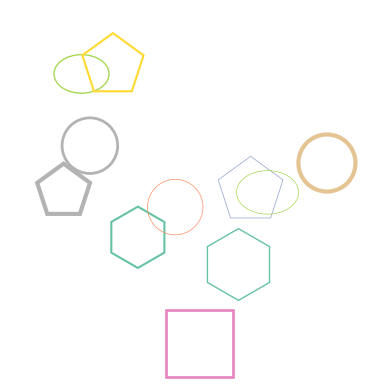[{"shape": "hexagon", "thickness": 1, "radius": 0.47, "center": [0.619, 0.313]}, {"shape": "hexagon", "thickness": 1.5, "radius": 0.4, "center": [0.358, 0.384]}, {"shape": "circle", "thickness": 0.5, "radius": 0.36, "center": [0.455, 0.462]}, {"shape": "pentagon", "thickness": 0.5, "radius": 0.44, "center": [0.651, 0.505]}, {"shape": "square", "thickness": 2, "radius": 0.44, "center": [0.517, 0.108]}, {"shape": "oval", "thickness": 1, "radius": 0.36, "center": [0.212, 0.808]}, {"shape": "oval", "thickness": 0.5, "radius": 0.4, "center": [0.695, 0.5]}, {"shape": "pentagon", "thickness": 1.5, "radius": 0.42, "center": [0.293, 0.83]}, {"shape": "circle", "thickness": 3, "radius": 0.37, "center": [0.849, 0.577]}, {"shape": "pentagon", "thickness": 3, "radius": 0.36, "center": [0.165, 0.503]}, {"shape": "circle", "thickness": 2, "radius": 0.36, "center": [0.233, 0.622]}]